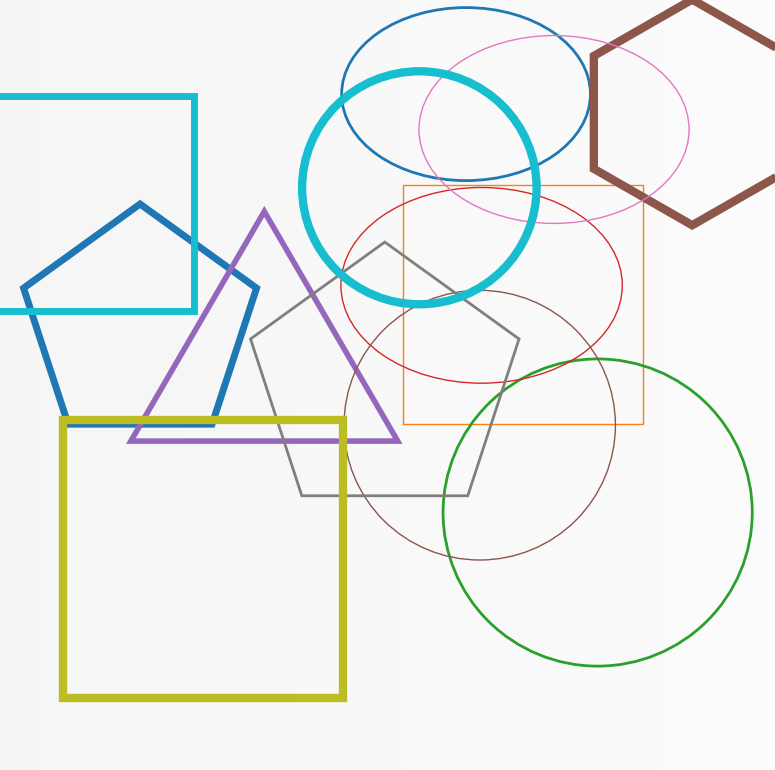[{"shape": "pentagon", "thickness": 2.5, "radius": 0.79, "center": [0.181, 0.577]}, {"shape": "oval", "thickness": 1, "radius": 0.8, "center": [0.601, 0.878]}, {"shape": "square", "thickness": 0.5, "radius": 0.78, "center": [0.675, 0.605]}, {"shape": "circle", "thickness": 1, "radius": 1.0, "center": [0.771, 0.334]}, {"shape": "oval", "thickness": 0.5, "radius": 0.91, "center": [0.621, 0.629]}, {"shape": "triangle", "thickness": 2, "radius": 0.99, "center": [0.341, 0.527]}, {"shape": "circle", "thickness": 0.5, "radius": 0.88, "center": [0.619, 0.448]}, {"shape": "hexagon", "thickness": 3, "radius": 0.73, "center": [0.893, 0.854]}, {"shape": "oval", "thickness": 0.5, "radius": 0.87, "center": [0.715, 0.832]}, {"shape": "pentagon", "thickness": 1, "radius": 0.91, "center": [0.497, 0.503]}, {"shape": "square", "thickness": 3, "radius": 0.9, "center": [0.262, 0.274]}, {"shape": "circle", "thickness": 3, "radius": 0.76, "center": [0.541, 0.756]}, {"shape": "square", "thickness": 2.5, "radius": 0.7, "center": [0.11, 0.735]}]